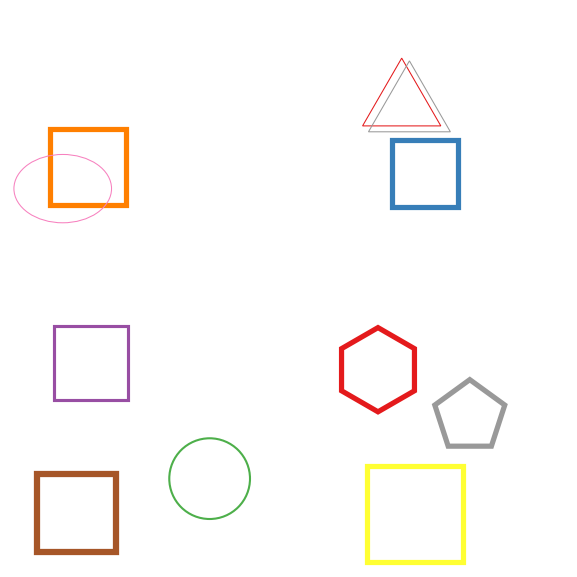[{"shape": "hexagon", "thickness": 2.5, "radius": 0.36, "center": [0.655, 0.359]}, {"shape": "triangle", "thickness": 0.5, "radius": 0.39, "center": [0.696, 0.82]}, {"shape": "square", "thickness": 2.5, "radius": 0.29, "center": [0.736, 0.698]}, {"shape": "circle", "thickness": 1, "radius": 0.35, "center": [0.363, 0.17]}, {"shape": "square", "thickness": 1.5, "radius": 0.32, "center": [0.158, 0.37]}, {"shape": "square", "thickness": 2.5, "radius": 0.33, "center": [0.153, 0.711]}, {"shape": "square", "thickness": 2.5, "radius": 0.42, "center": [0.719, 0.109]}, {"shape": "square", "thickness": 3, "radius": 0.34, "center": [0.133, 0.111]}, {"shape": "oval", "thickness": 0.5, "radius": 0.42, "center": [0.109, 0.673]}, {"shape": "pentagon", "thickness": 2.5, "radius": 0.32, "center": [0.813, 0.278]}, {"shape": "triangle", "thickness": 0.5, "radius": 0.41, "center": [0.709, 0.812]}]